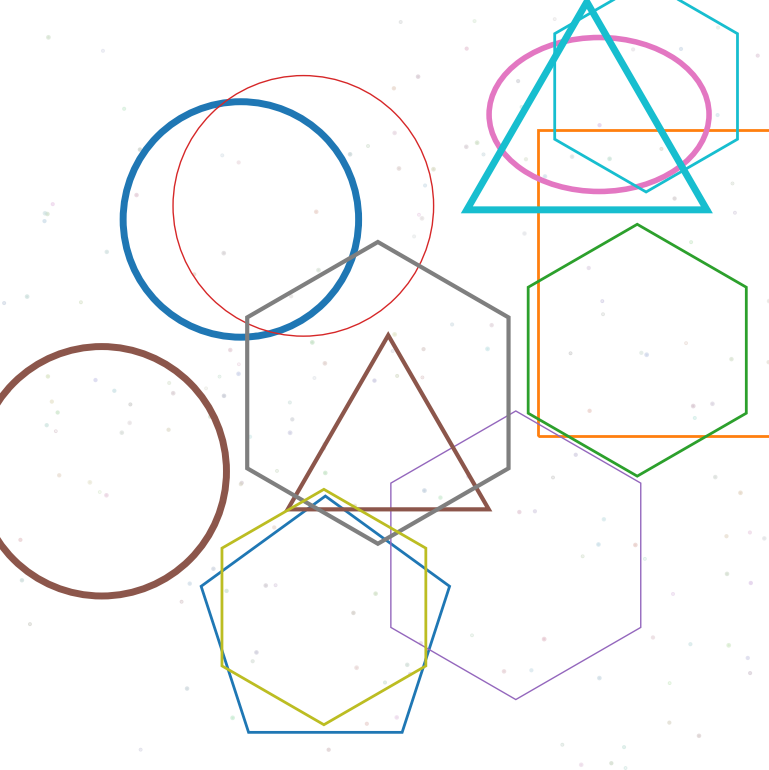[{"shape": "pentagon", "thickness": 1, "radius": 0.85, "center": [0.423, 0.186]}, {"shape": "circle", "thickness": 2.5, "radius": 0.76, "center": [0.313, 0.715]}, {"shape": "square", "thickness": 1, "radius": 0.99, "center": [0.897, 0.633]}, {"shape": "hexagon", "thickness": 1, "radius": 0.82, "center": [0.828, 0.545]}, {"shape": "circle", "thickness": 0.5, "radius": 0.85, "center": [0.394, 0.733]}, {"shape": "hexagon", "thickness": 0.5, "radius": 0.94, "center": [0.67, 0.279]}, {"shape": "triangle", "thickness": 1.5, "radius": 0.75, "center": [0.504, 0.414]}, {"shape": "circle", "thickness": 2.5, "radius": 0.81, "center": [0.132, 0.388]}, {"shape": "oval", "thickness": 2, "radius": 0.71, "center": [0.778, 0.851]}, {"shape": "hexagon", "thickness": 1.5, "radius": 0.98, "center": [0.491, 0.49]}, {"shape": "hexagon", "thickness": 1, "radius": 0.76, "center": [0.421, 0.212]}, {"shape": "hexagon", "thickness": 1, "radius": 0.69, "center": [0.839, 0.888]}, {"shape": "triangle", "thickness": 2.5, "radius": 0.9, "center": [0.762, 0.817]}]